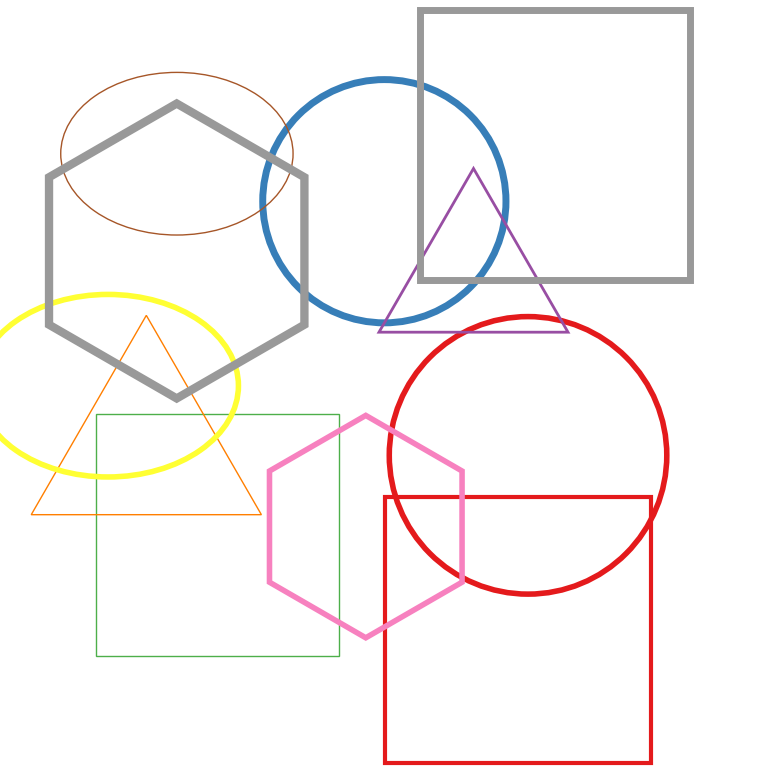[{"shape": "circle", "thickness": 2, "radius": 0.9, "center": [0.686, 0.409]}, {"shape": "square", "thickness": 1.5, "radius": 0.86, "center": [0.673, 0.182]}, {"shape": "circle", "thickness": 2.5, "radius": 0.79, "center": [0.499, 0.739]}, {"shape": "square", "thickness": 0.5, "radius": 0.79, "center": [0.282, 0.305]}, {"shape": "triangle", "thickness": 1, "radius": 0.71, "center": [0.615, 0.639]}, {"shape": "triangle", "thickness": 0.5, "radius": 0.86, "center": [0.19, 0.418]}, {"shape": "oval", "thickness": 2, "radius": 0.85, "center": [0.14, 0.499]}, {"shape": "oval", "thickness": 0.5, "radius": 0.75, "center": [0.23, 0.8]}, {"shape": "hexagon", "thickness": 2, "radius": 0.72, "center": [0.475, 0.316]}, {"shape": "square", "thickness": 2.5, "radius": 0.88, "center": [0.721, 0.812]}, {"shape": "hexagon", "thickness": 3, "radius": 0.96, "center": [0.23, 0.674]}]